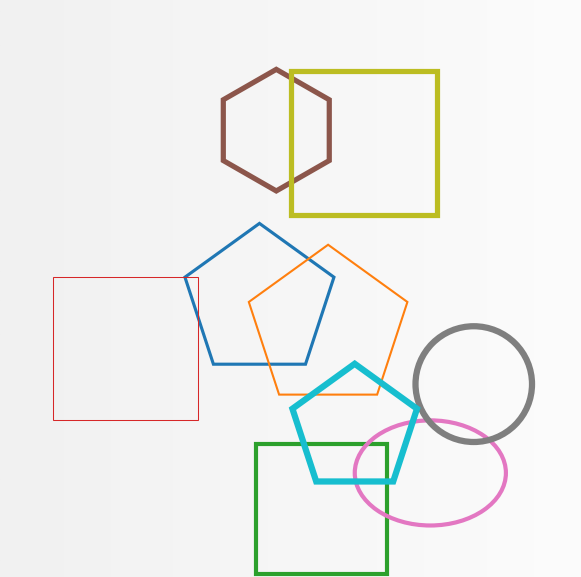[{"shape": "pentagon", "thickness": 1.5, "radius": 0.67, "center": [0.446, 0.478]}, {"shape": "pentagon", "thickness": 1, "radius": 0.72, "center": [0.564, 0.432]}, {"shape": "square", "thickness": 2, "radius": 0.56, "center": [0.553, 0.117]}, {"shape": "square", "thickness": 0.5, "radius": 0.62, "center": [0.216, 0.395]}, {"shape": "hexagon", "thickness": 2.5, "radius": 0.53, "center": [0.475, 0.774]}, {"shape": "oval", "thickness": 2, "radius": 0.65, "center": [0.74, 0.18]}, {"shape": "circle", "thickness": 3, "radius": 0.5, "center": [0.815, 0.334]}, {"shape": "square", "thickness": 2.5, "radius": 0.63, "center": [0.626, 0.751]}, {"shape": "pentagon", "thickness": 3, "radius": 0.56, "center": [0.61, 0.257]}]